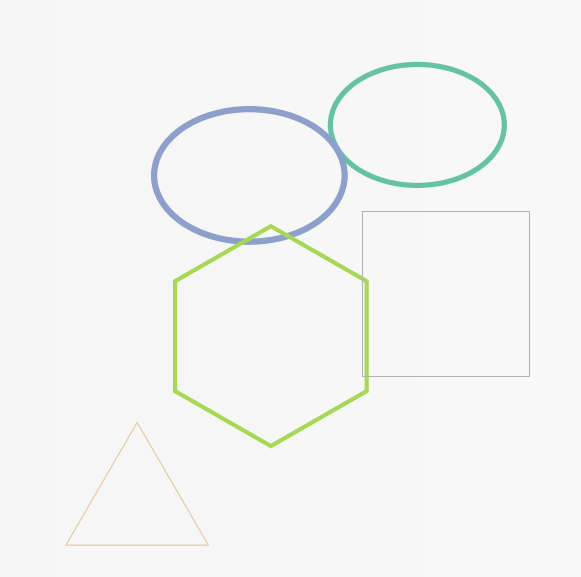[{"shape": "oval", "thickness": 2.5, "radius": 0.75, "center": [0.718, 0.783]}, {"shape": "oval", "thickness": 3, "radius": 0.82, "center": [0.429, 0.695]}, {"shape": "hexagon", "thickness": 2, "radius": 0.95, "center": [0.466, 0.417]}, {"shape": "triangle", "thickness": 0.5, "radius": 0.71, "center": [0.236, 0.126]}, {"shape": "square", "thickness": 0.5, "radius": 0.72, "center": [0.766, 0.491]}]